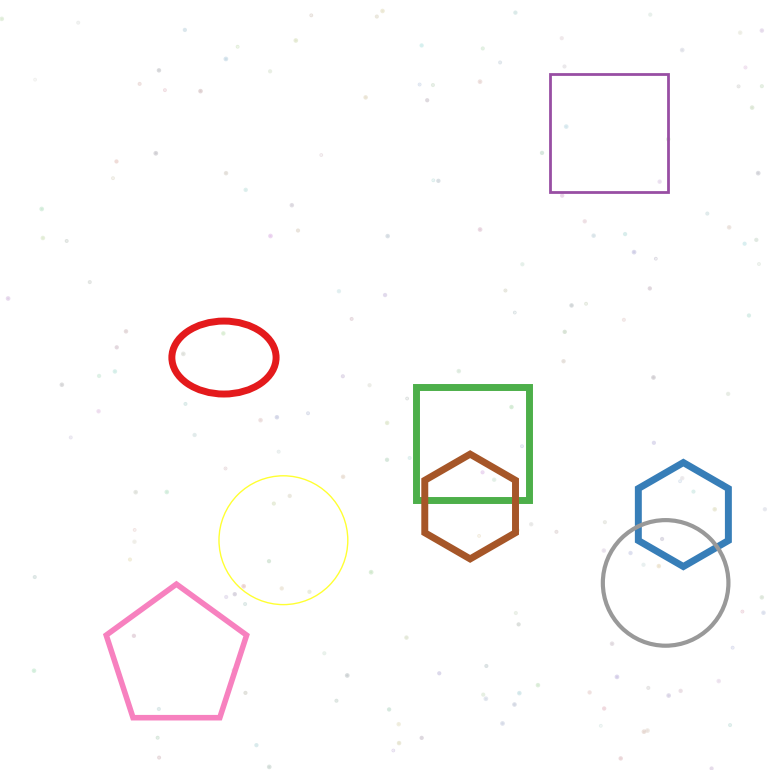[{"shape": "oval", "thickness": 2.5, "radius": 0.34, "center": [0.291, 0.536]}, {"shape": "hexagon", "thickness": 2.5, "radius": 0.34, "center": [0.887, 0.332]}, {"shape": "square", "thickness": 2.5, "radius": 0.37, "center": [0.614, 0.424]}, {"shape": "square", "thickness": 1, "radius": 0.38, "center": [0.791, 0.827]}, {"shape": "circle", "thickness": 0.5, "radius": 0.42, "center": [0.368, 0.298]}, {"shape": "hexagon", "thickness": 2.5, "radius": 0.34, "center": [0.611, 0.342]}, {"shape": "pentagon", "thickness": 2, "radius": 0.48, "center": [0.229, 0.145]}, {"shape": "circle", "thickness": 1.5, "radius": 0.41, "center": [0.864, 0.243]}]